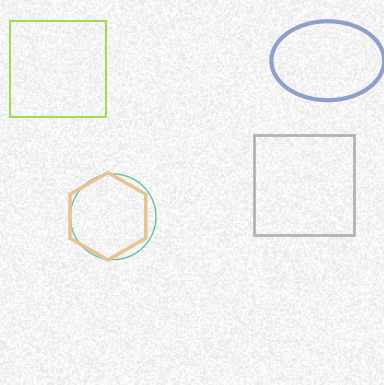[{"shape": "circle", "thickness": 1, "radius": 0.56, "center": [0.294, 0.437]}, {"shape": "oval", "thickness": 3, "radius": 0.73, "center": [0.851, 0.842]}, {"shape": "square", "thickness": 1.5, "radius": 0.62, "center": [0.151, 0.821]}, {"shape": "hexagon", "thickness": 2.5, "radius": 0.57, "center": [0.28, 0.438]}, {"shape": "square", "thickness": 2, "radius": 0.65, "center": [0.79, 0.52]}]